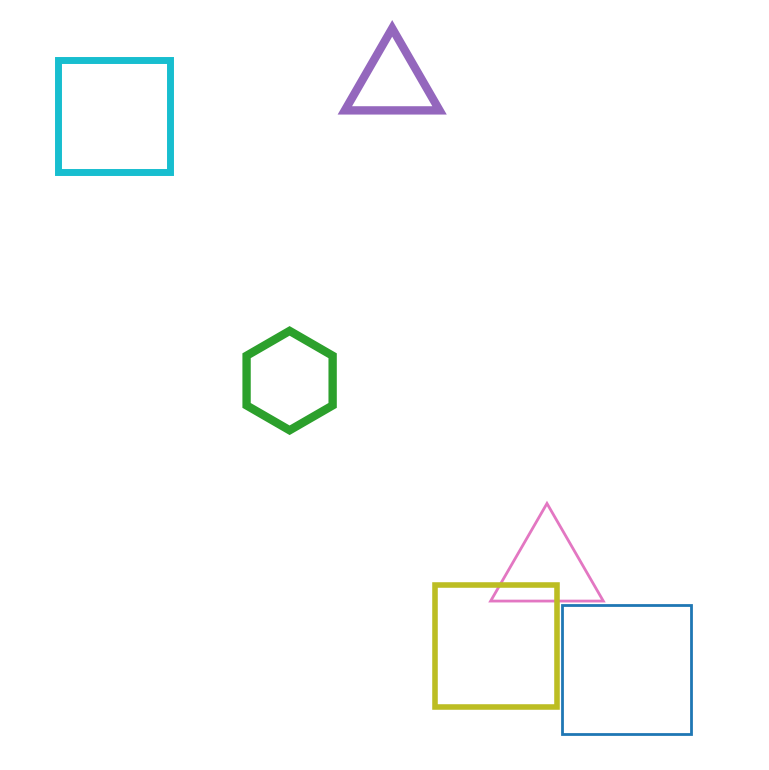[{"shape": "square", "thickness": 1, "radius": 0.42, "center": [0.814, 0.13]}, {"shape": "hexagon", "thickness": 3, "radius": 0.32, "center": [0.376, 0.506]}, {"shape": "triangle", "thickness": 3, "radius": 0.36, "center": [0.509, 0.892]}, {"shape": "triangle", "thickness": 1, "radius": 0.42, "center": [0.71, 0.262]}, {"shape": "square", "thickness": 2, "radius": 0.4, "center": [0.644, 0.161]}, {"shape": "square", "thickness": 2.5, "radius": 0.36, "center": [0.148, 0.849]}]